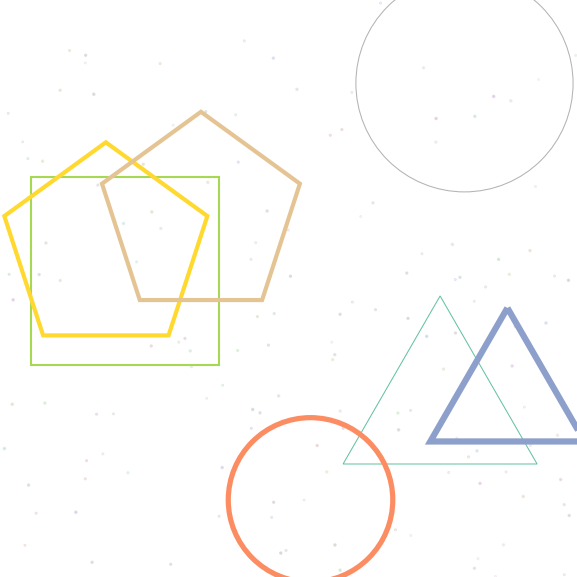[{"shape": "triangle", "thickness": 0.5, "radius": 0.97, "center": [0.762, 0.293]}, {"shape": "circle", "thickness": 2.5, "radius": 0.71, "center": [0.538, 0.133]}, {"shape": "triangle", "thickness": 3, "radius": 0.77, "center": [0.879, 0.312]}, {"shape": "square", "thickness": 1, "radius": 0.81, "center": [0.216, 0.53]}, {"shape": "pentagon", "thickness": 2, "radius": 0.92, "center": [0.183, 0.568]}, {"shape": "pentagon", "thickness": 2, "radius": 0.9, "center": [0.348, 0.625]}, {"shape": "circle", "thickness": 0.5, "radius": 0.94, "center": [0.804, 0.855]}]